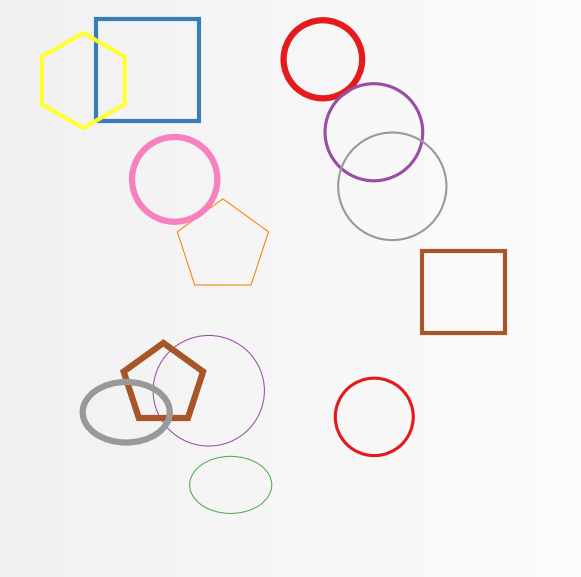[{"shape": "circle", "thickness": 1.5, "radius": 0.34, "center": [0.644, 0.277]}, {"shape": "circle", "thickness": 3, "radius": 0.34, "center": [0.555, 0.896]}, {"shape": "square", "thickness": 2, "radius": 0.44, "center": [0.254, 0.878]}, {"shape": "oval", "thickness": 0.5, "radius": 0.35, "center": [0.397, 0.159]}, {"shape": "circle", "thickness": 1.5, "radius": 0.42, "center": [0.643, 0.77]}, {"shape": "circle", "thickness": 0.5, "radius": 0.48, "center": [0.359, 0.323]}, {"shape": "pentagon", "thickness": 0.5, "radius": 0.41, "center": [0.383, 0.572]}, {"shape": "hexagon", "thickness": 2, "radius": 0.41, "center": [0.143, 0.86]}, {"shape": "pentagon", "thickness": 3, "radius": 0.36, "center": [0.281, 0.333]}, {"shape": "square", "thickness": 2, "radius": 0.35, "center": [0.797, 0.494]}, {"shape": "circle", "thickness": 3, "radius": 0.37, "center": [0.301, 0.689]}, {"shape": "oval", "thickness": 3, "radius": 0.37, "center": [0.217, 0.285]}, {"shape": "circle", "thickness": 1, "radius": 0.47, "center": [0.675, 0.677]}]